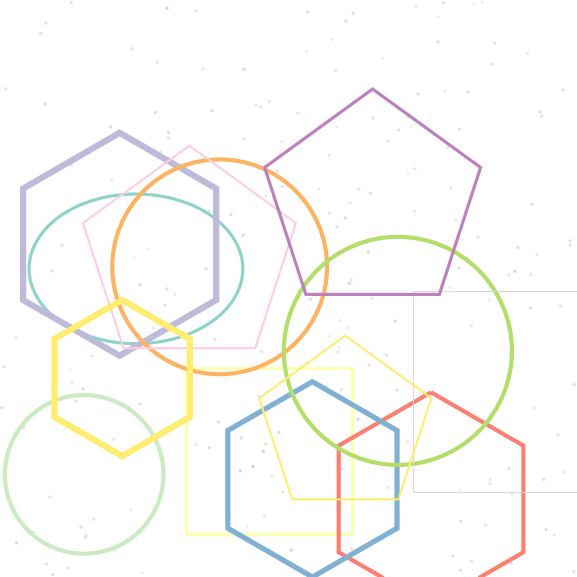[{"shape": "oval", "thickness": 1.5, "radius": 0.93, "center": [0.235, 0.534]}, {"shape": "square", "thickness": 1.5, "radius": 0.72, "center": [0.466, 0.218]}, {"shape": "hexagon", "thickness": 3, "radius": 0.97, "center": [0.207, 0.576]}, {"shape": "hexagon", "thickness": 2, "radius": 0.92, "center": [0.746, 0.135]}, {"shape": "hexagon", "thickness": 2.5, "radius": 0.85, "center": [0.541, 0.169]}, {"shape": "circle", "thickness": 2, "radius": 0.93, "center": [0.38, 0.537]}, {"shape": "circle", "thickness": 2, "radius": 0.99, "center": [0.689, 0.392]}, {"shape": "pentagon", "thickness": 1, "radius": 0.97, "center": [0.328, 0.553]}, {"shape": "square", "thickness": 0.5, "radius": 0.87, "center": [0.89, 0.321]}, {"shape": "pentagon", "thickness": 1.5, "radius": 0.98, "center": [0.645, 0.648]}, {"shape": "circle", "thickness": 2, "radius": 0.69, "center": [0.146, 0.178]}, {"shape": "hexagon", "thickness": 3, "radius": 0.68, "center": [0.212, 0.345]}, {"shape": "pentagon", "thickness": 1, "radius": 0.78, "center": [0.598, 0.261]}]